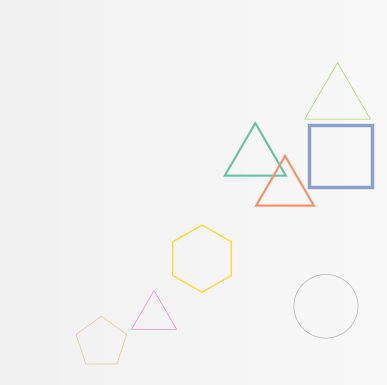[{"shape": "triangle", "thickness": 1.5, "radius": 0.45, "center": [0.659, 0.589]}, {"shape": "triangle", "thickness": 1.5, "radius": 0.43, "center": [0.736, 0.509]}, {"shape": "square", "thickness": 2.5, "radius": 0.41, "center": [0.878, 0.595]}, {"shape": "triangle", "thickness": 0.5, "radius": 0.34, "center": [0.398, 0.178]}, {"shape": "triangle", "thickness": 0.5, "radius": 0.49, "center": [0.871, 0.739]}, {"shape": "hexagon", "thickness": 1, "radius": 0.44, "center": [0.521, 0.328]}, {"shape": "pentagon", "thickness": 0.5, "radius": 0.34, "center": [0.262, 0.11]}, {"shape": "circle", "thickness": 0.5, "radius": 0.41, "center": [0.841, 0.205]}]